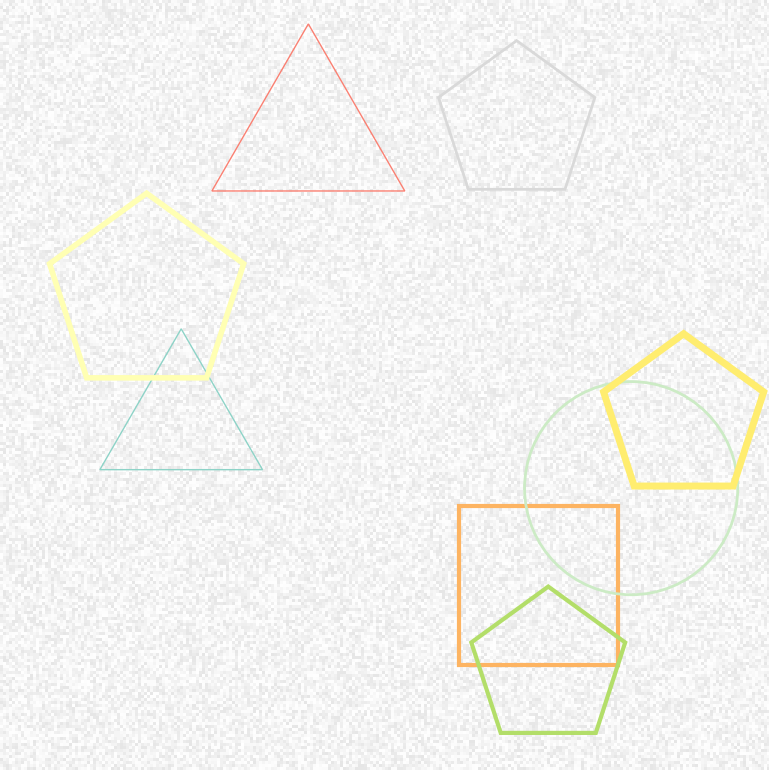[{"shape": "triangle", "thickness": 0.5, "radius": 0.61, "center": [0.235, 0.451]}, {"shape": "pentagon", "thickness": 2, "radius": 0.66, "center": [0.19, 0.616]}, {"shape": "triangle", "thickness": 0.5, "radius": 0.72, "center": [0.4, 0.824]}, {"shape": "square", "thickness": 1.5, "radius": 0.51, "center": [0.699, 0.24]}, {"shape": "pentagon", "thickness": 1.5, "radius": 0.53, "center": [0.712, 0.133]}, {"shape": "pentagon", "thickness": 1, "radius": 0.53, "center": [0.671, 0.84]}, {"shape": "circle", "thickness": 1, "radius": 0.69, "center": [0.82, 0.366]}, {"shape": "pentagon", "thickness": 2.5, "radius": 0.55, "center": [0.888, 0.457]}]